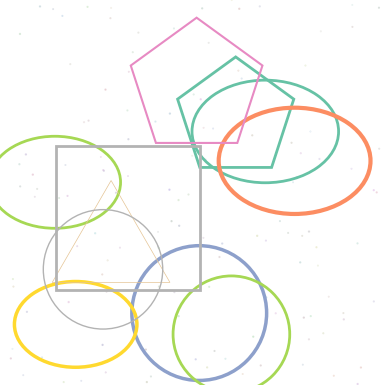[{"shape": "pentagon", "thickness": 2, "radius": 0.79, "center": [0.612, 0.693]}, {"shape": "oval", "thickness": 2, "radius": 0.95, "center": [0.689, 0.659]}, {"shape": "oval", "thickness": 3, "radius": 0.99, "center": [0.765, 0.582]}, {"shape": "circle", "thickness": 2.5, "radius": 0.88, "center": [0.518, 0.187]}, {"shape": "pentagon", "thickness": 1.5, "radius": 0.9, "center": [0.511, 0.774]}, {"shape": "oval", "thickness": 2, "radius": 0.85, "center": [0.142, 0.527]}, {"shape": "circle", "thickness": 2, "radius": 0.76, "center": [0.601, 0.132]}, {"shape": "oval", "thickness": 2.5, "radius": 0.8, "center": [0.197, 0.157]}, {"shape": "triangle", "thickness": 0.5, "radius": 0.88, "center": [0.289, 0.355]}, {"shape": "circle", "thickness": 1, "radius": 0.78, "center": [0.268, 0.3]}, {"shape": "square", "thickness": 2, "radius": 0.94, "center": [0.333, 0.435]}]